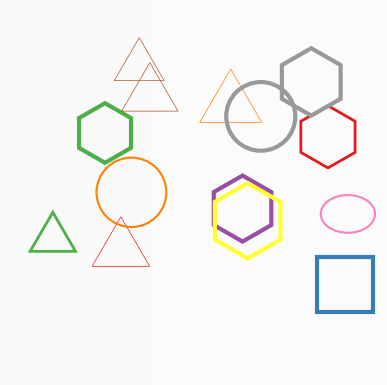[{"shape": "triangle", "thickness": 0.5, "radius": 0.43, "center": [0.312, 0.351]}, {"shape": "hexagon", "thickness": 2, "radius": 0.4, "center": [0.846, 0.645]}, {"shape": "square", "thickness": 3, "radius": 0.36, "center": [0.89, 0.261]}, {"shape": "hexagon", "thickness": 3, "radius": 0.39, "center": [0.271, 0.655]}, {"shape": "triangle", "thickness": 2, "radius": 0.34, "center": [0.136, 0.381]}, {"shape": "hexagon", "thickness": 3, "radius": 0.43, "center": [0.626, 0.458]}, {"shape": "triangle", "thickness": 0.5, "radius": 0.46, "center": [0.595, 0.728]}, {"shape": "circle", "thickness": 1.5, "radius": 0.45, "center": [0.339, 0.5]}, {"shape": "hexagon", "thickness": 3, "radius": 0.49, "center": [0.639, 0.427]}, {"shape": "triangle", "thickness": 0.5, "radius": 0.37, "center": [0.359, 0.828]}, {"shape": "triangle", "thickness": 0.5, "radius": 0.42, "center": [0.387, 0.753]}, {"shape": "oval", "thickness": 1.5, "radius": 0.35, "center": [0.898, 0.444]}, {"shape": "hexagon", "thickness": 3, "radius": 0.44, "center": [0.803, 0.787]}, {"shape": "circle", "thickness": 3, "radius": 0.45, "center": [0.673, 0.698]}]